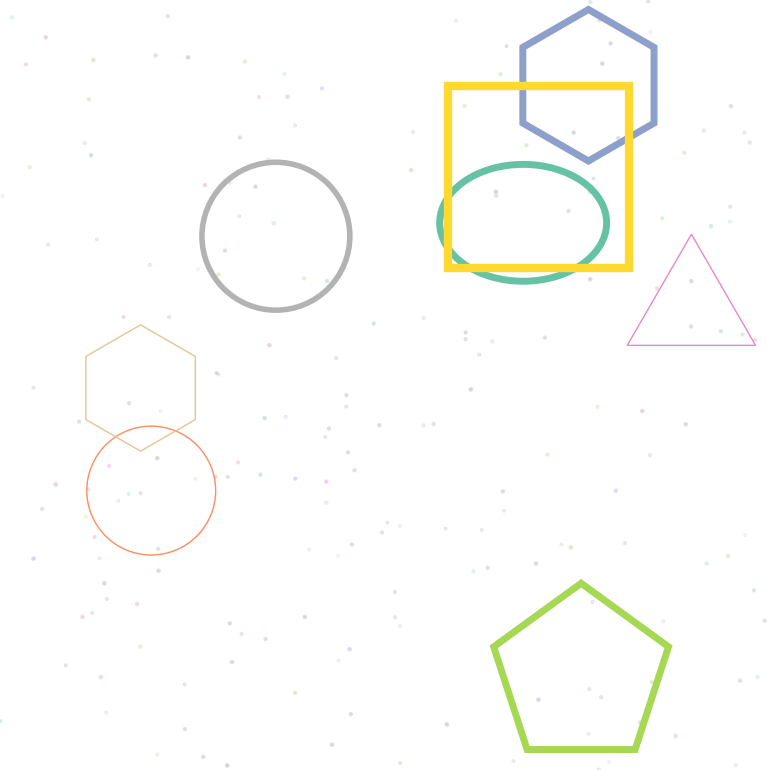[{"shape": "oval", "thickness": 2.5, "radius": 0.54, "center": [0.679, 0.711]}, {"shape": "circle", "thickness": 0.5, "radius": 0.42, "center": [0.196, 0.363]}, {"shape": "hexagon", "thickness": 2.5, "radius": 0.49, "center": [0.764, 0.889]}, {"shape": "triangle", "thickness": 0.5, "radius": 0.48, "center": [0.898, 0.6]}, {"shape": "pentagon", "thickness": 2.5, "radius": 0.6, "center": [0.755, 0.123]}, {"shape": "square", "thickness": 3, "radius": 0.59, "center": [0.699, 0.771]}, {"shape": "hexagon", "thickness": 0.5, "radius": 0.41, "center": [0.183, 0.496]}, {"shape": "circle", "thickness": 2, "radius": 0.48, "center": [0.358, 0.693]}]